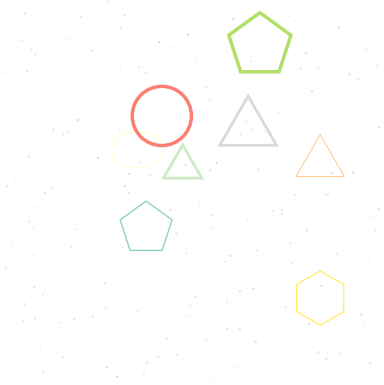[{"shape": "pentagon", "thickness": 1, "radius": 0.35, "center": [0.38, 0.407]}, {"shape": "oval", "thickness": 0.5, "radius": 0.34, "center": [0.357, 0.611]}, {"shape": "circle", "thickness": 2.5, "radius": 0.38, "center": [0.42, 0.699]}, {"shape": "triangle", "thickness": 0.5, "radius": 0.36, "center": [0.832, 0.578]}, {"shape": "pentagon", "thickness": 2.5, "radius": 0.42, "center": [0.675, 0.882]}, {"shape": "triangle", "thickness": 2, "radius": 0.43, "center": [0.645, 0.665]}, {"shape": "triangle", "thickness": 2, "radius": 0.29, "center": [0.474, 0.566]}, {"shape": "hexagon", "thickness": 1, "radius": 0.35, "center": [0.832, 0.226]}]